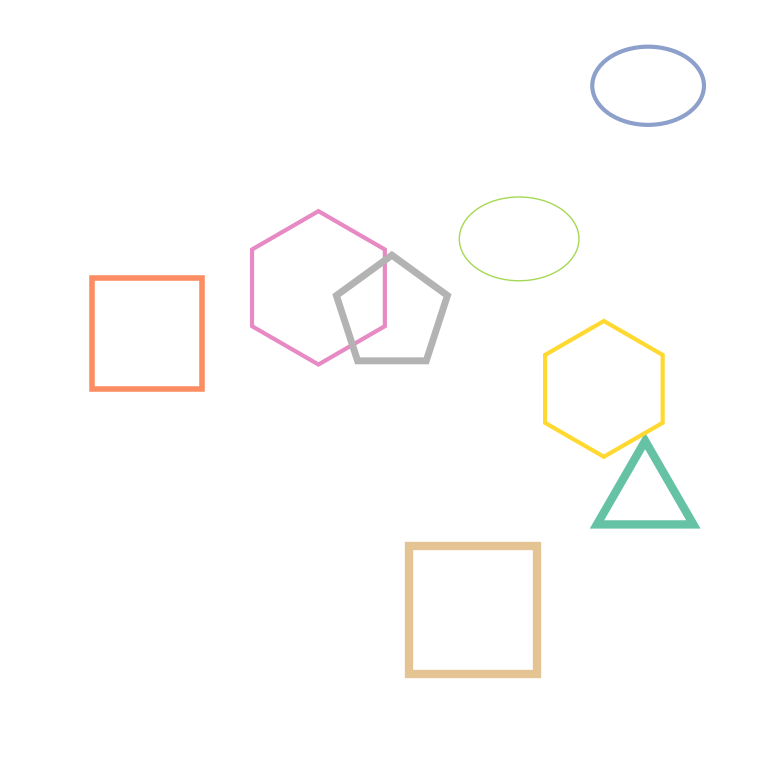[{"shape": "triangle", "thickness": 3, "radius": 0.36, "center": [0.838, 0.355]}, {"shape": "square", "thickness": 2, "radius": 0.36, "center": [0.191, 0.567]}, {"shape": "oval", "thickness": 1.5, "radius": 0.36, "center": [0.842, 0.889]}, {"shape": "hexagon", "thickness": 1.5, "radius": 0.5, "center": [0.414, 0.626]}, {"shape": "oval", "thickness": 0.5, "radius": 0.39, "center": [0.674, 0.69]}, {"shape": "hexagon", "thickness": 1.5, "radius": 0.44, "center": [0.784, 0.495]}, {"shape": "square", "thickness": 3, "radius": 0.41, "center": [0.614, 0.208]}, {"shape": "pentagon", "thickness": 2.5, "radius": 0.38, "center": [0.509, 0.593]}]